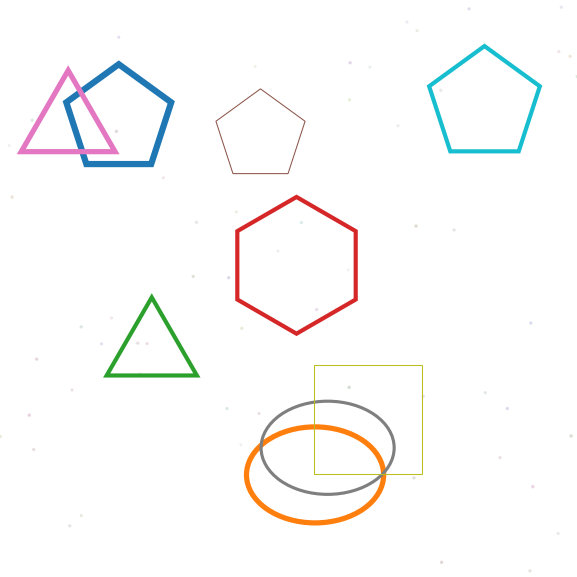[{"shape": "pentagon", "thickness": 3, "radius": 0.48, "center": [0.206, 0.792]}, {"shape": "oval", "thickness": 2.5, "radius": 0.59, "center": [0.546, 0.177]}, {"shape": "triangle", "thickness": 2, "radius": 0.45, "center": [0.263, 0.394]}, {"shape": "hexagon", "thickness": 2, "radius": 0.59, "center": [0.513, 0.54]}, {"shape": "pentagon", "thickness": 0.5, "radius": 0.41, "center": [0.451, 0.764]}, {"shape": "triangle", "thickness": 2.5, "radius": 0.47, "center": [0.118, 0.783]}, {"shape": "oval", "thickness": 1.5, "radius": 0.58, "center": [0.567, 0.224]}, {"shape": "square", "thickness": 0.5, "radius": 0.47, "center": [0.638, 0.273]}, {"shape": "pentagon", "thickness": 2, "radius": 0.5, "center": [0.839, 0.819]}]